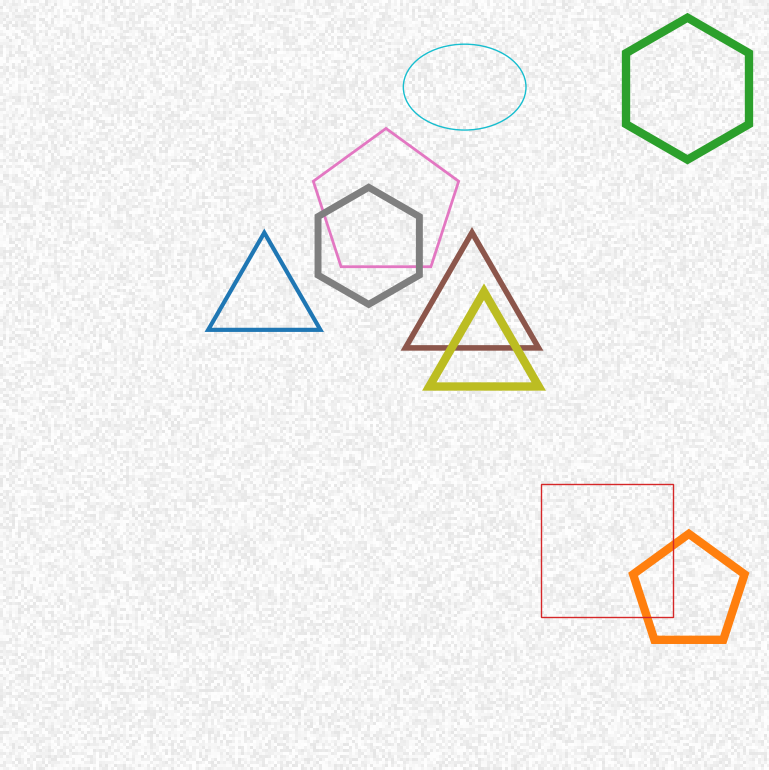[{"shape": "triangle", "thickness": 1.5, "radius": 0.42, "center": [0.343, 0.614]}, {"shape": "pentagon", "thickness": 3, "radius": 0.38, "center": [0.895, 0.231]}, {"shape": "hexagon", "thickness": 3, "radius": 0.46, "center": [0.893, 0.885]}, {"shape": "square", "thickness": 0.5, "radius": 0.43, "center": [0.788, 0.285]}, {"shape": "triangle", "thickness": 2, "radius": 0.5, "center": [0.613, 0.598]}, {"shape": "pentagon", "thickness": 1, "radius": 0.5, "center": [0.501, 0.734]}, {"shape": "hexagon", "thickness": 2.5, "radius": 0.38, "center": [0.479, 0.681]}, {"shape": "triangle", "thickness": 3, "radius": 0.41, "center": [0.629, 0.539]}, {"shape": "oval", "thickness": 0.5, "radius": 0.4, "center": [0.603, 0.887]}]